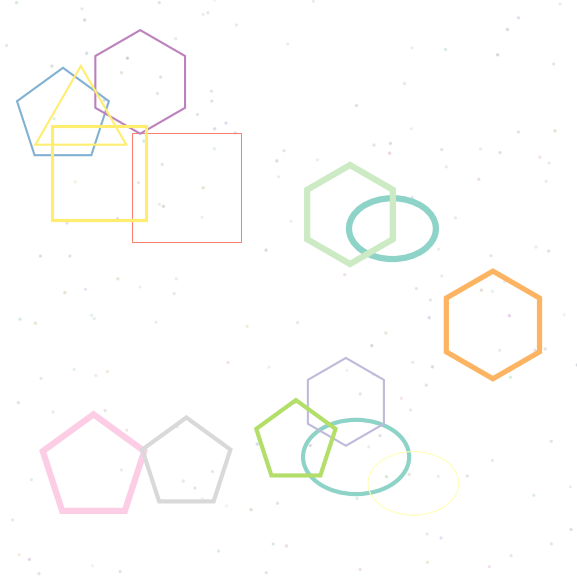[{"shape": "oval", "thickness": 3, "radius": 0.38, "center": [0.68, 0.603]}, {"shape": "oval", "thickness": 2, "radius": 0.46, "center": [0.617, 0.208]}, {"shape": "oval", "thickness": 0.5, "radius": 0.39, "center": [0.716, 0.162]}, {"shape": "hexagon", "thickness": 1, "radius": 0.38, "center": [0.599, 0.303]}, {"shape": "square", "thickness": 0.5, "radius": 0.47, "center": [0.323, 0.675]}, {"shape": "pentagon", "thickness": 1, "radius": 0.42, "center": [0.109, 0.798]}, {"shape": "hexagon", "thickness": 2.5, "radius": 0.47, "center": [0.854, 0.436]}, {"shape": "pentagon", "thickness": 2, "radius": 0.36, "center": [0.512, 0.234]}, {"shape": "pentagon", "thickness": 3, "radius": 0.46, "center": [0.162, 0.189]}, {"shape": "pentagon", "thickness": 2, "radius": 0.4, "center": [0.323, 0.196]}, {"shape": "hexagon", "thickness": 1, "radius": 0.45, "center": [0.243, 0.857]}, {"shape": "hexagon", "thickness": 3, "radius": 0.43, "center": [0.606, 0.628]}, {"shape": "square", "thickness": 1.5, "radius": 0.41, "center": [0.172, 0.7]}, {"shape": "triangle", "thickness": 1, "radius": 0.45, "center": [0.14, 0.794]}]